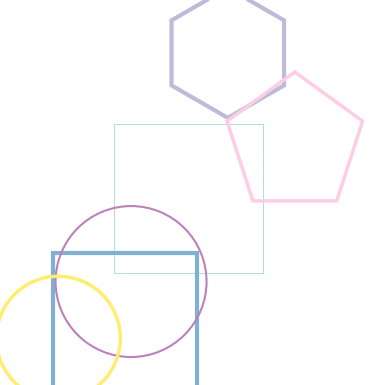[{"shape": "square", "thickness": 0.5, "radius": 0.97, "center": [0.49, 0.485]}, {"shape": "hexagon", "thickness": 3, "radius": 0.84, "center": [0.592, 0.863]}, {"shape": "square", "thickness": 3, "radius": 0.93, "center": [0.324, 0.156]}, {"shape": "pentagon", "thickness": 2.5, "radius": 0.93, "center": [0.766, 0.628]}, {"shape": "circle", "thickness": 1.5, "radius": 0.98, "center": [0.34, 0.269]}, {"shape": "circle", "thickness": 2.5, "radius": 0.81, "center": [0.152, 0.121]}]